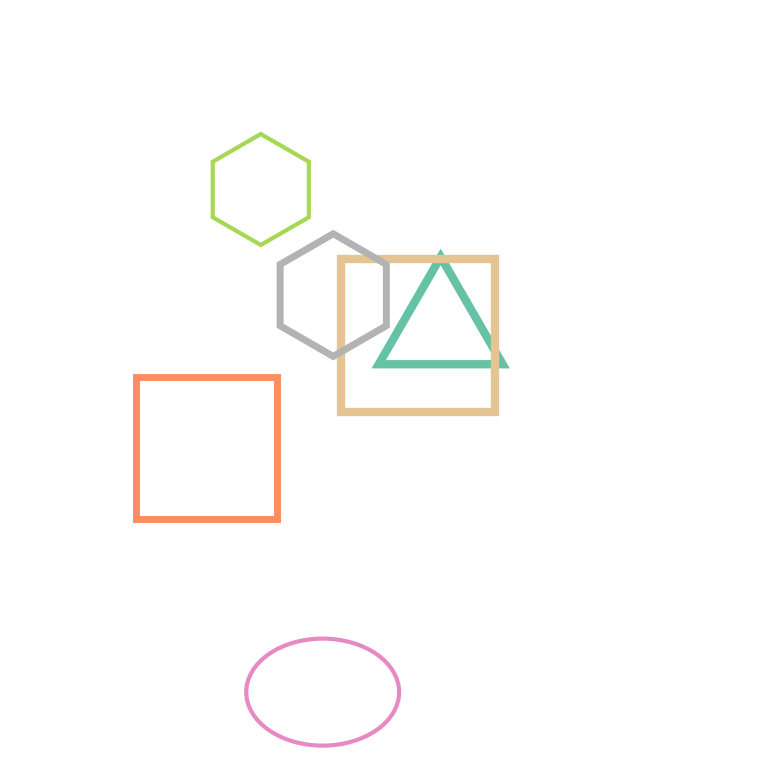[{"shape": "triangle", "thickness": 3, "radius": 0.46, "center": [0.572, 0.573]}, {"shape": "square", "thickness": 2.5, "radius": 0.46, "center": [0.268, 0.418]}, {"shape": "oval", "thickness": 1.5, "radius": 0.5, "center": [0.419, 0.101]}, {"shape": "hexagon", "thickness": 1.5, "radius": 0.36, "center": [0.339, 0.754]}, {"shape": "square", "thickness": 3, "radius": 0.5, "center": [0.543, 0.564]}, {"shape": "hexagon", "thickness": 2.5, "radius": 0.4, "center": [0.433, 0.617]}]